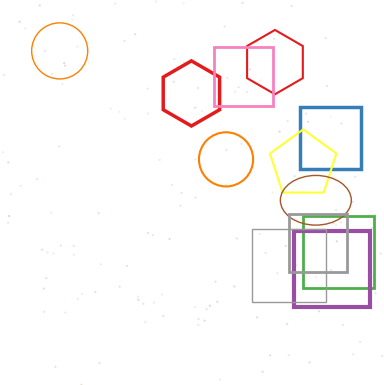[{"shape": "hexagon", "thickness": 2.5, "radius": 0.42, "center": [0.497, 0.757]}, {"shape": "hexagon", "thickness": 1.5, "radius": 0.42, "center": [0.714, 0.839]}, {"shape": "square", "thickness": 2.5, "radius": 0.4, "center": [0.858, 0.642]}, {"shape": "square", "thickness": 2, "radius": 0.46, "center": [0.879, 0.345]}, {"shape": "square", "thickness": 3, "radius": 0.5, "center": [0.863, 0.301]}, {"shape": "circle", "thickness": 1.5, "radius": 0.35, "center": [0.587, 0.586]}, {"shape": "circle", "thickness": 1, "radius": 0.36, "center": [0.155, 0.868]}, {"shape": "pentagon", "thickness": 1.5, "radius": 0.45, "center": [0.787, 0.573]}, {"shape": "oval", "thickness": 1, "radius": 0.46, "center": [0.82, 0.48]}, {"shape": "square", "thickness": 2, "radius": 0.38, "center": [0.631, 0.802]}, {"shape": "square", "thickness": 2, "radius": 0.38, "center": [0.826, 0.369]}, {"shape": "square", "thickness": 1, "radius": 0.48, "center": [0.75, 0.311]}]